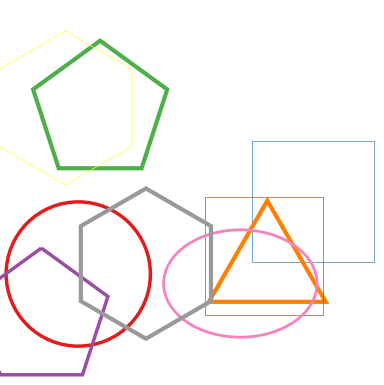[{"shape": "circle", "thickness": 2.5, "radius": 0.94, "center": [0.203, 0.288]}, {"shape": "square", "thickness": 0.5, "radius": 0.79, "center": [0.814, 0.476]}, {"shape": "pentagon", "thickness": 3, "radius": 0.92, "center": [0.26, 0.711]}, {"shape": "pentagon", "thickness": 2.5, "radius": 0.91, "center": [0.107, 0.174]}, {"shape": "triangle", "thickness": 3, "radius": 0.88, "center": [0.694, 0.304]}, {"shape": "hexagon", "thickness": 0.5, "radius": 1.0, "center": [0.17, 0.72]}, {"shape": "square", "thickness": 0.5, "radius": 0.77, "center": [0.686, 0.336]}, {"shape": "oval", "thickness": 2, "radius": 1.0, "center": [0.624, 0.264]}, {"shape": "hexagon", "thickness": 3, "radius": 0.98, "center": [0.379, 0.315]}]